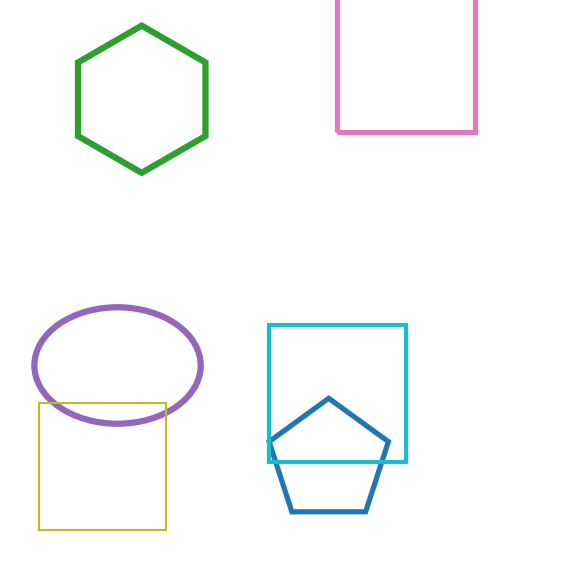[{"shape": "pentagon", "thickness": 2.5, "radius": 0.54, "center": [0.569, 0.201]}, {"shape": "hexagon", "thickness": 3, "radius": 0.64, "center": [0.245, 0.827]}, {"shape": "oval", "thickness": 3, "radius": 0.72, "center": [0.204, 0.366]}, {"shape": "square", "thickness": 2.5, "radius": 0.6, "center": [0.703, 0.89]}, {"shape": "square", "thickness": 1, "radius": 0.55, "center": [0.177, 0.192]}, {"shape": "square", "thickness": 2, "radius": 0.6, "center": [0.584, 0.318]}]